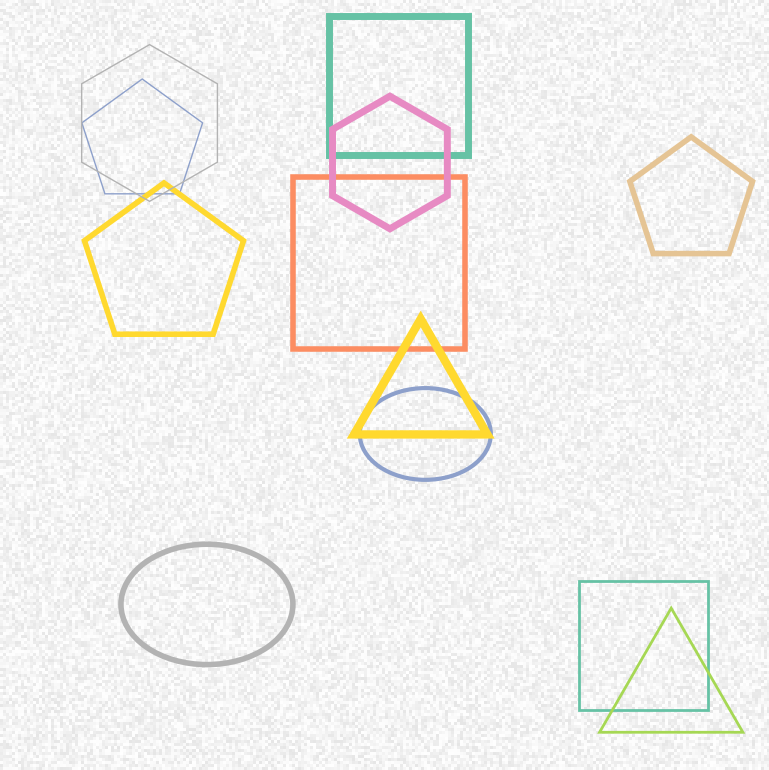[{"shape": "square", "thickness": 2.5, "radius": 0.45, "center": [0.518, 0.889]}, {"shape": "square", "thickness": 1, "radius": 0.42, "center": [0.836, 0.162]}, {"shape": "square", "thickness": 2, "radius": 0.56, "center": [0.493, 0.658]}, {"shape": "pentagon", "thickness": 0.5, "radius": 0.41, "center": [0.185, 0.815]}, {"shape": "oval", "thickness": 1.5, "radius": 0.43, "center": [0.552, 0.436]}, {"shape": "hexagon", "thickness": 2.5, "radius": 0.43, "center": [0.506, 0.789]}, {"shape": "triangle", "thickness": 1, "radius": 0.54, "center": [0.872, 0.103]}, {"shape": "pentagon", "thickness": 2, "radius": 0.54, "center": [0.213, 0.654]}, {"shape": "triangle", "thickness": 3, "radius": 0.5, "center": [0.546, 0.486]}, {"shape": "pentagon", "thickness": 2, "radius": 0.42, "center": [0.898, 0.738]}, {"shape": "hexagon", "thickness": 0.5, "radius": 0.51, "center": [0.194, 0.84]}, {"shape": "oval", "thickness": 2, "radius": 0.56, "center": [0.269, 0.215]}]